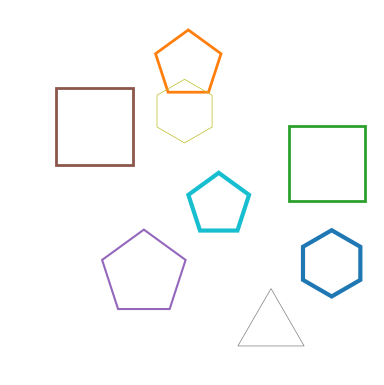[{"shape": "hexagon", "thickness": 3, "radius": 0.43, "center": [0.861, 0.316]}, {"shape": "pentagon", "thickness": 2, "radius": 0.45, "center": [0.489, 0.833]}, {"shape": "square", "thickness": 2, "radius": 0.49, "center": [0.849, 0.575]}, {"shape": "pentagon", "thickness": 1.5, "radius": 0.57, "center": [0.374, 0.29]}, {"shape": "square", "thickness": 2, "radius": 0.5, "center": [0.246, 0.671]}, {"shape": "triangle", "thickness": 0.5, "radius": 0.5, "center": [0.704, 0.151]}, {"shape": "hexagon", "thickness": 0.5, "radius": 0.41, "center": [0.479, 0.711]}, {"shape": "pentagon", "thickness": 3, "radius": 0.41, "center": [0.568, 0.468]}]